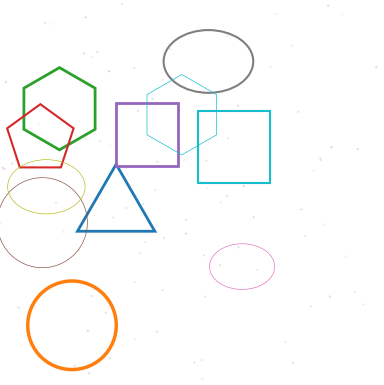[{"shape": "triangle", "thickness": 2, "radius": 0.58, "center": [0.302, 0.457]}, {"shape": "circle", "thickness": 2.5, "radius": 0.58, "center": [0.187, 0.155]}, {"shape": "hexagon", "thickness": 2, "radius": 0.53, "center": [0.155, 0.718]}, {"shape": "pentagon", "thickness": 1.5, "radius": 0.45, "center": [0.105, 0.639]}, {"shape": "square", "thickness": 2, "radius": 0.41, "center": [0.382, 0.65]}, {"shape": "circle", "thickness": 0.5, "radius": 0.58, "center": [0.11, 0.422]}, {"shape": "oval", "thickness": 0.5, "radius": 0.42, "center": [0.629, 0.307]}, {"shape": "oval", "thickness": 1.5, "radius": 0.58, "center": [0.541, 0.84]}, {"shape": "oval", "thickness": 0.5, "radius": 0.5, "center": [0.12, 0.515]}, {"shape": "square", "thickness": 1.5, "radius": 0.47, "center": [0.608, 0.618]}, {"shape": "hexagon", "thickness": 0.5, "radius": 0.52, "center": [0.472, 0.702]}]